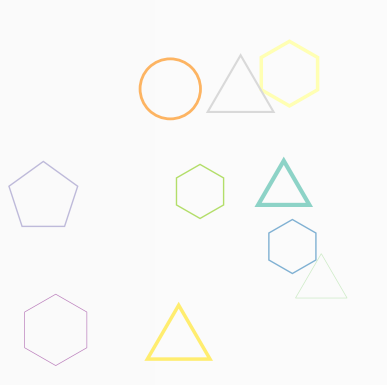[{"shape": "triangle", "thickness": 3, "radius": 0.38, "center": [0.732, 0.506]}, {"shape": "hexagon", "thickness": 2.5, "radius": 0.42, "center": [0.747, 0.809]}, {"shape": "pentagon", "thickness": 1, "radius": 0.47, "center": [0.112, 0.487]}, {"shape": "hexagon", "thickness": 1, "radius": 0.35, "center": [0.755, 0.36]}, {"shape": "circle", "thickness": 2, "radius": 0.39, "center": [0.439, 0.769]}, {"shape": "hexagon", "thickness": 1, "radius": 0.35, "center": [0.516, 0.503]}, {"shape": "triangle", "thickness": 1.5, "radius": 0.49, "center": [0.621, 0.758]}, {"shape": "hexagon", "thickness": 0.5, "radius": 0.46, "center": [0.144, 0.143]}, {"shape": "triangle", "thickness": 0.5, "radius": 0.38, "center": [0.829, 0.264]}, {"shape": "triangle", "thickness": 2.5, "radius": 0.47, "center": [0.461, 0.114]}]